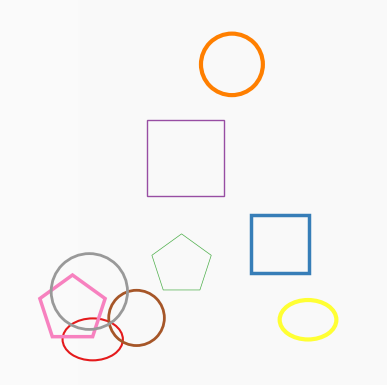[{"shape": "oval", "thickness": 1.5, "radius": 0.39, "center": [0.239, 0.119]}, {"shape": "square", "thickness": 2.5, "radius": 0.37, "center": [0.722, 0.367]}, {"shape": "pentagon", "thickness": 0.5, "radius": 0.4, "center": [0.469, 0.312]}, {"shape": "square", "thickness": 1, "radius": 0.49, "center": [0.478, 0.589]}, {"shape": "circle", "thickness": 3, "radius": 0.4, "center": [0.599, 0.833]}, {"shape": "oval", "thickness": 3, "radius": 0.37, "center": [0.795, 0.169]}, {"shape": "circle", "thickness": 2, "radius": 0.36, "center": [0.352, 0.174]}, {"shape": "pentagon", "thickness": 2.5, "radius": 0.44, "center": [0.187, 0.197]}, {"shape": "circle", "thickness": 2, "radius": 0.49, "center": [0.231, 0.243]}]